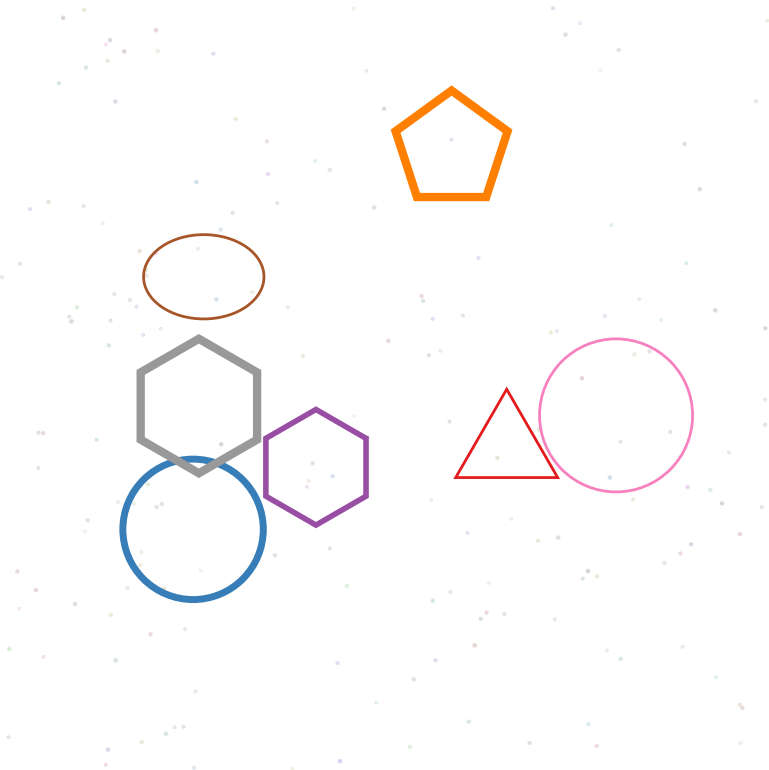[{"shape": "triangle", "thickness": 1, "radius": 0.38, "center": [0.658, 0.418]}, {"shape": "circle", "thickness": 2.5, "radius": 0.46, "center": [0.251, 0.313]}, {"shape": "hexagon", "thickness": 2, "radius": 0.38, "center": [0.41, 0.393]}, {"shape": "pentagon", "thickness": 3, "radius": 0.38, "center": [0.586, 0.806]}, {"shape": "oval", "thickness": 1, "radius": 0.39, "center": [0.265, 0.641]}, {"shape": "circle", "thickness": 1, "radius": 0.5, "center": [0.8, 0.461]}, {"shape": "hexagon", "thickness": 3, "radius": 0.44, "center": [0.258, 0.473]}]